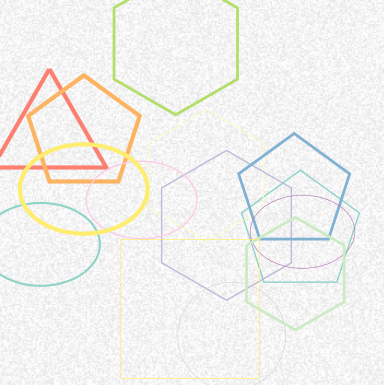[{"shape": "pentagon", "thickness": 1, "radius": 0.8, "center": [0.78, 0.397]}, {"shape": "oval", "thickness": 1.5, "radius": 0.77, "center": [0.106, 0.365]}, {"shape": "hexagon", "thickness": 0.5, "radius": 0.85, "center": [0.537, 0.544]}, {"shape": "hexagon", "thickness": 1, "radius": 0.97, "center": [0.588, 0.415]}, {"shape": "triangle", "thickness": 3, "radius": 0.85, "center": [0.128, 0.65]}, {"shape": "pentagon", "thickness": 2, "radius": 0.76, "center": [0.764, 0.502]}, {"shape": "pentagon", "thickness": 3, "radius": 0.76, "center": [0.218, 0.652]}, {"shape": "hexagon", "thickness": 2, "radius": 0.93, "center": [0.457, 0.887]}, {"shape": "oval", "thickness": 1, "radius": 0.72, "center": [0.368, 0.481]}, {"shape": "circle", "thickness": 0.5, "radius": 0.7, "center": [0.602, 0.127]}, {"shape": "oval", "thickness": 0.5, "radius": 0.68, "center": [0.786, 0.398]}, {"shape": "hexagon", "thickness": 2, "radius": 0.73, "center": [0.767, 0.289]}, {"shape": "square", "thickness": 0.5, "radius": 0.9, "center": [0.492, 0.199]}, {"shape": "oval", "thickness": 3, "radius": 0.83, "center": [0.217, 0.509]}]